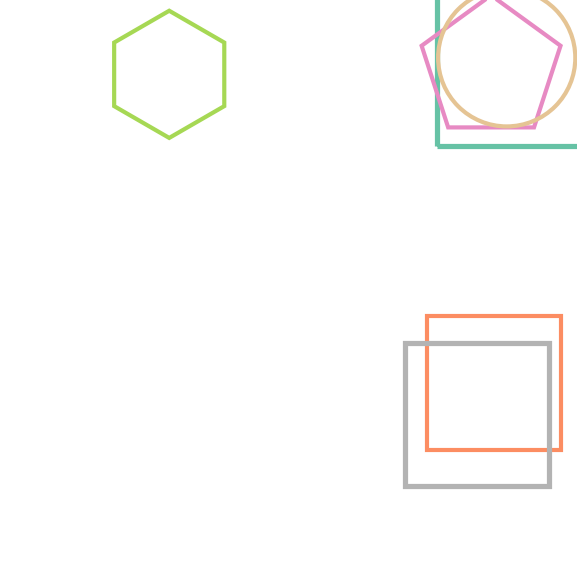[{"shape": "square", "thickness": 2.5, "radius": 0.69, "center": [0.895, 0.883]}, {"shape": "square", "thickness": 2, "radius": 0.58, "center": [0.856, 0.336]}, {"shape": "pentagon", "thickness": 2, "radius": 0.63, "center": [0.85, 0.881]}, {"shape": "hexagon", "thickness": 2, "radius": 0.55, "center": [0.293, 0.87]}, {"shape": "circle", "thickness": 2, "radius": 0.59, "center": [0.877, 0.899]}, {"shape": "square", "thickness": 2.5, "radius": 0.62, "center": [0.826, 0.282]}]